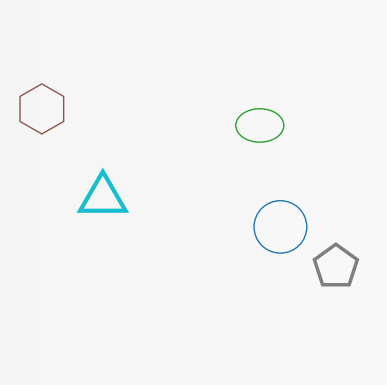[{"shape": "circle", "thickness": 1, "radius": 0.34, "center": [0.724, 0.411]}, {"shape": "oval", "thickness": 1, "radius": 0.31, "center": [0.67, 0.674]}, {"shape": "hexagon", "thickness": 1, "radius": 0.33, "center": [0.108, 0.717]}, {"shape": "pentagon", "thickness": 2.5, "radius": 0.29, "center": [0.867, 0.307]}, {"shape": "triangle", "thickness": 3, "radius": 0.34, "center": [0.265, 0.486]}]